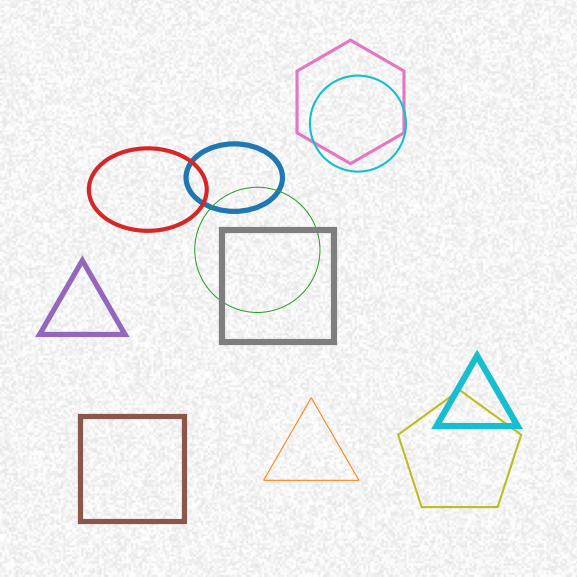[{"shape": "oval", "thickness": 2.5, "radius": 0.42, "center": [0.406, 0.692]}, {"shape": "triangle", "thickness": 0.5, "radius": 0.48, "center": [0.539, 0.215]}, {"shape": "circle", "thickness": 0.5, "radius": 0.54, "center": [0.446, 0.566]}, {"shape": "oval", "thickness": 2, "radius": 0.51, "center": [0.256, 0.671]}, {"shape": "triangle", "thickness": 2.5, "radius": 0.43, "center": [0.143, 0.463]}, {"shape": "square", "thickness": 2.5, "radius": 0.45, "center": [0.229, 0.188]}, {"shape": "hexagon", "thickness": 1.5, "radius": 0.53, "center": [0.607, 0.823]}, {"shape": "square", "thickness": 3, "radius": 0.48, "center": [0.482, 0.503]}, {"shape": "pentagon", "thickness": 1, "radius": 0.56, "center": [0.796, 0.212]}, {"shape": "circle", "thickness": 1, "radius": 0.42, "center": [0.62, 0.785]}, {"shape": "triangle", "thickness": 3, "radius": 0.41, "center": [0.826, 0.302]}]